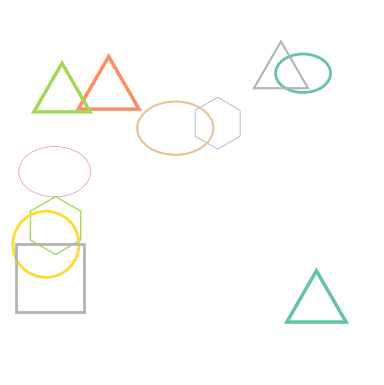[{"shape": "oval", "thickness": 2, "radius": 0.36, "center": [0.787, 0.81]}, {"shape": "triangle", "thickness": 2.5, "radius": 0.44, "center": [0.822, 0.208]}, {"shape": "triangle", "thickness": 2.5, "radius": 0.46, "center": [0.282, 0.762]}, {"shape": "hexagon", "thickness": 0.5, "radius": 0.34, "center": [0.565, 0.68]}, {"shape": "oval", "thickness": 0.5, "radius": 0.47, "center": [0.142, 0.554]}, {"shape": "hexagon", "thickness": 1, "radius": 0.38, "center": [0.144, 0.414]}, {"shape": "triangle", "thickness": 2.5, "radius": 0.42, "center": [0.161, 0.752]}, {"shape": "circle", "thickness": 2, "radius": 0.43, "center": [0.119, 0.365]}, {"shape": "oval", "thickness": 1.5, "radius": 0.49, "center": [0.455, 0.667]}, {"shape": "triangle", "thickness": 1.5, "radius": 0.4, "center": [0.73, 0.811]}, {"shape": "square", "thickness": 2, "radius": 0.44, "center": [0.129, 0.278]}]